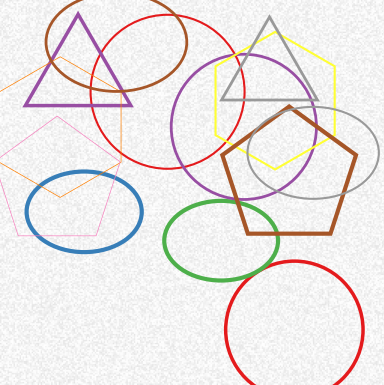[{"shape": "circle", "thickness": 1.5, "radius": 1.0, "center": [0.435, 0.762]}, {"shape": "circle", "thickness": 2.5, "radius": 0.89, "center": [0.765, 0.143]}, {"shape": "oval", "thickness": 3, "radius": 0.75, "center": [0.219, 0.45]}, {"shape": "oval", "thickness": 3, "radius": 0.74, "center": [0.574, 0.375]}, {"shape": "circle", "thickness": 2, "radius": 0.94, "center": [0.633, 0.67]}, {"shape": "triangle", "thickness": 2.5, "radius": 0.79, "center": [0.203, 0.805]}, {"shape": "hexagon", "thickness": 0.5, "radius": 0.91, "center": [0.156, 0.67]}, {"shape": "hexagon", "thickness": 1.5, "radius": 0.89, "center": [0.715, 0.739]}, {"shape": "oval", "thickness": 2, "radius": 0.91, "center": [0.302, 0.89]}, {"shape": "pentagon", "thickness": 3, "radius": 0.91, "center": [0.751, 0.541]}, {"shape": "pentagon", "thickness": 0.5, "radius": 0.86, "center": [0.149, 0.527]}, {"shape": "oval", "thickness": 1.5, "radius": 0.85, "center": [0.813, 0.603]}, {"shape": "triangle", "thickness": 2, "radius": 0.72, "center": [0.7, 0.812]}]